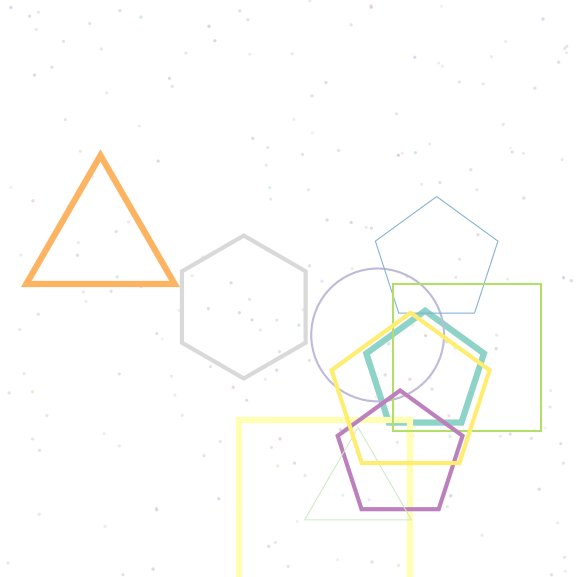[{"shape": "pentagon", "thickness": 3, "radius": 0.54, "center": [0.736, 0.354]}, {"shape": "square", "thickness": 3, "radius": 0.74, "center": [0.562, 0.124]}, {"shape": "circle", "thickness": 1, "radius": 0.58, "center": [0.654, 0.419]}, {"shape": "pentagon", "thickness": 0.5, "radius": 0.56, "center": [0.756, 0.547]}, {"shape": "triangle", "thickness": 3, "radius": 0.74, "center": [0.174, 0.582]}, {"shape": "square", "thickness": 1, "radius": 0.64, "center": [0.809, 0.38]}, {"shape": "hexagon", "thickness": 2, "radius": 0.62, "center": [0.422, 0.468]}, {"shape": "pentagon", "thickness": 2, "radius": 0.57, "center": [0.693, 0.209]}, {"shape": "triangle", "thickness": 0.5, "radius": 0.53, "center": [0.62, 0.152]}, {"shape": "pentagon", "thickness": 2, "radius": 0.72, "center": [0.711, 0.314]}]